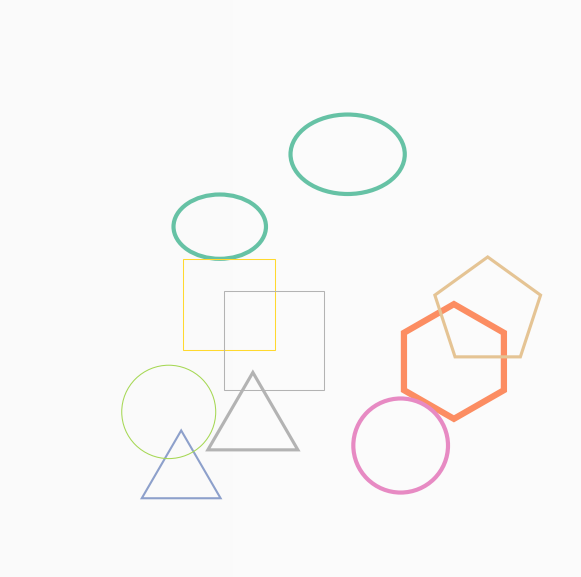[{"shape": "oval", "thickness": 2, "radius": 0.49, "center": [0.598, 0.732]}, {"shape": "oval", "thickness": 2, "radius": 0.4, "center": [0.378, 0.607]}, {"shape": "hexagon", "thickness": 3, "radius": 0.5, "center": [0.781, 0.373]}, {"shape": "triangle", "thickness": 1, "radius": 0.39, "center": [0.312, 0.175]}, {"shape": "circle", "thickness": 2, "radius": 0.41, "center": [0.689, 0.228]}, {"shape": "circle", "thickness": 0.5, "radius": 0.4, "center": [0.29, 0.286]}, {"shape": "square", "thickness": 0.5, "radius": 0.39, "center": [0.394, 0.472]}, {"shape": "pentagon", "thickness": 1.5, "radius": 0.48, "center": [0.839, 0.459]}, {"shape": "square", "thickness": 0.5, "radius": 0.43, "center": [0.472, 0.409]}, {"shape": "triangle", "thickness": 1.5, "radius": 0.45, "center": [0.435, 0.265]}]